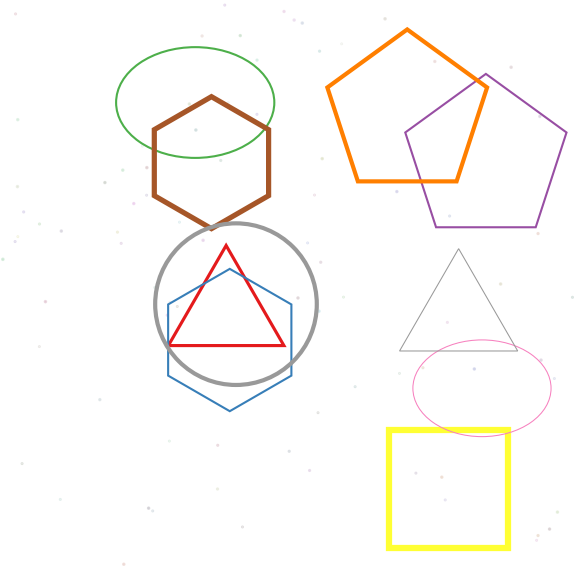[{"shape": "triangle", "thickness": 1.5, "radius": 0.58, "center": [0.392, 0.459]}, {"shape": "hexagon", "thickness": 1, "radius": 0.62, "center": [0.398, 0.41]}, {"shape": "oval", "thickness": 1, "radius": 0.68, "center": [0.338, 0.822]}, {"shape": "pentagon", "thickness": 1, "radius": 0.73, "center": [0.841, 0.724]}, {"shape": "pentagon", "thickness": 2, "radius": 0.73, "center": [0.705, 0.803]}, {"shape": "square", "thickness": 3, "radius": 0.51, "center": [0.777, 0.152]}, {"shape": "hexagon", "thickness": 2.5, "radius": 0.57, "center": [0.366, 0.717]}, {"shape": "oval", "thickness": 0.5, "radius": 0.6, "center": [0.835, 0.327]}, {"shape": "circle", "thickness": 2, "radius": 0.7, "center": [0.409, 0.472]}, {"shape": "triangle", "thickness": 0.5, "radius": 0.59, "center": [0.794, 0.45]}]